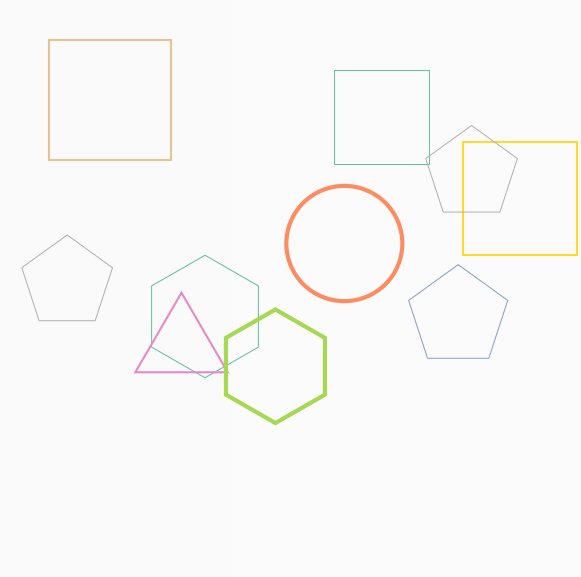[{"shape": "hexagon", "thickness": 0.5, "radius": 0.53, "center": [0.353, 0.451]}, {"shape": "square", "thickness": 0.5, "radius": 0.41, "center": [0.656, 0.796]}, {"shape": "circle", "thickness": 2, "radius": 0.5, "center": [0.592, 0.577]}, {"shape": "pentagon", "thickness": 0.5, "radius": 0.45, "center": [0.788, 0.451]}, {"shape": "triangle", "thickness": 1, "radius": 0.46, "center": [0.312, 0.4]}, {"shape": "hexagon", "thickness": 2, "radius": 0.49, "center": [0.474, 0.365]}, {"shape": "square", "thickness": 1, "radius": 0.49, "center": [0.895, 0.656]}, {"shape": "square", "thickness": 1, "radius": 0.52, "center": [0.189, 0.826]}, {"shape": "pentagon", "thickness": 0.5, "radius": 0.41, "center": [0.116, 0.51]}, {"shape": "pentagon", "thickness": 0.5, "radius": 0.41, "center": [0.811, 0.699]}]